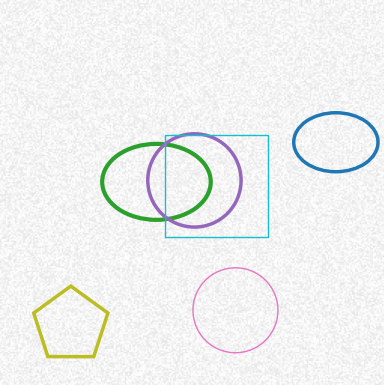[{"shape": "oval", "thickness": 2.5, "radius": 0.55, "center": [0.872, 0.631]}, {"shape": "oval", "thickness": 3, "radius": 0.7, "center": [0.406, 0.528]}, {"shape": "circle", "thickness": 2.5, "radius": 0.61, "center": [0.505, 0.531]}, {"shape": "circle", "thickness": 1, "radius": 0.55, "center": [0.612, 0.194]}, {"shape": "pentagon", "thickness": 2.5, "radius": 0.51, "center": [0.184, 0.156]}, {"shape": "square", "thickness": 1, "radius": 0.66, "center": [0.562, 0.517]}]